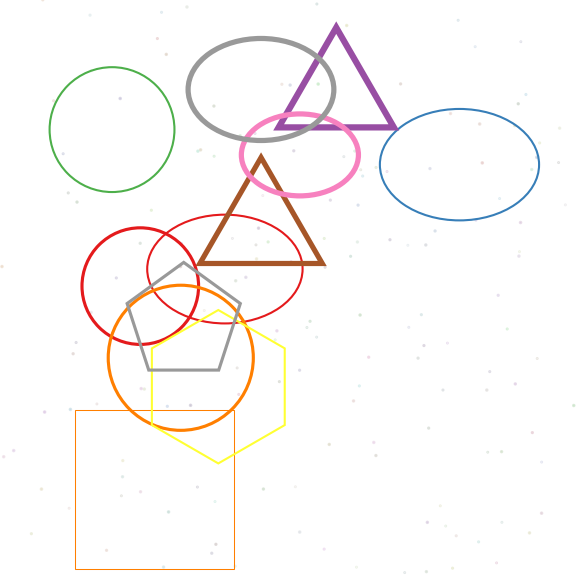[{"shape": "circle", "thickness": 1.5, "radius": 0.5, "center": [0.243, 0.504]}, {"shape": "oval", "thickness": 1, "radius": 0.67, "center": [0.389, 0.533]}, {"shape": "oval", "thickness": 1, "radius": 0.69, "center": [0.796, 0.714]}, {"shape": "circle", "thickness": 1, "radius": 0.54, "center": [0.194, 0.775]}, {"shape": "triangle", "thickness": 3, "radius": 0.58, "center": [0.582, 0.836]}, {"shape": "square", "thickness": 0.5, "radius": 0.69, "center": [0.268, 0.151]}, {"shape": "circle", "thickness": 1.5, "radius": 0.63, "center": [0.313, 0.38]}, {"shape": "hexagon", "thickness": 1, "radius": 0.66, "center": [0.378, 0.329]}, {"shape": "triangle", "thickness": 2.5, "radius": 0.61, "center": [0.452, 0.604]}, {"shape": "oval", "thickness": 2.5, "radius": 0.51, "center": [0.519, 0.731]}, {"shape": "oval", "thickness": 2.5, "radius": 0.63, "center": [0.452, 0.844]}, {"shape": "pentagon", "thickness": 1.5, "radius": 0.52, "center": [0.318, 0.442]}]